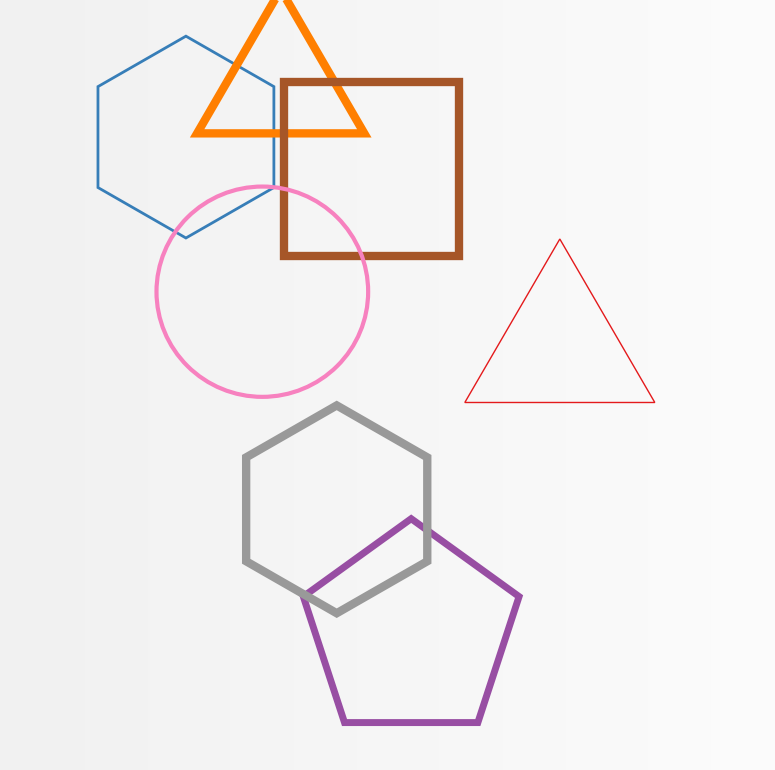[{"shape": "triangle", "thickness": 0.5, "radius": 0.71, "center": [0.722, 0.548]}, {"shape": "hexagon", "thickness": 1, "radius": 0.66, "center": [0.24, 0.822]}, {"shape": "pentagon", "thickness": 2.5, "radius": 0.73, "center": [0.531, 0.18]}, {"shape": "triangle", "thickness": 3, "radius": 0.62, "center": [0.362, 0.889]}, {"shape": "square", "thickness": 3, "radius": 0.56, "center": [0.479, 0.78]}, {"shape": "circle", "thickness": 1.5, "radius": 0.68, "center": [0.338, 0.621]}, {"shape": "hexagon", "thickness": 3, "radius": 0.67, "center": [0.434, 0.339]}]